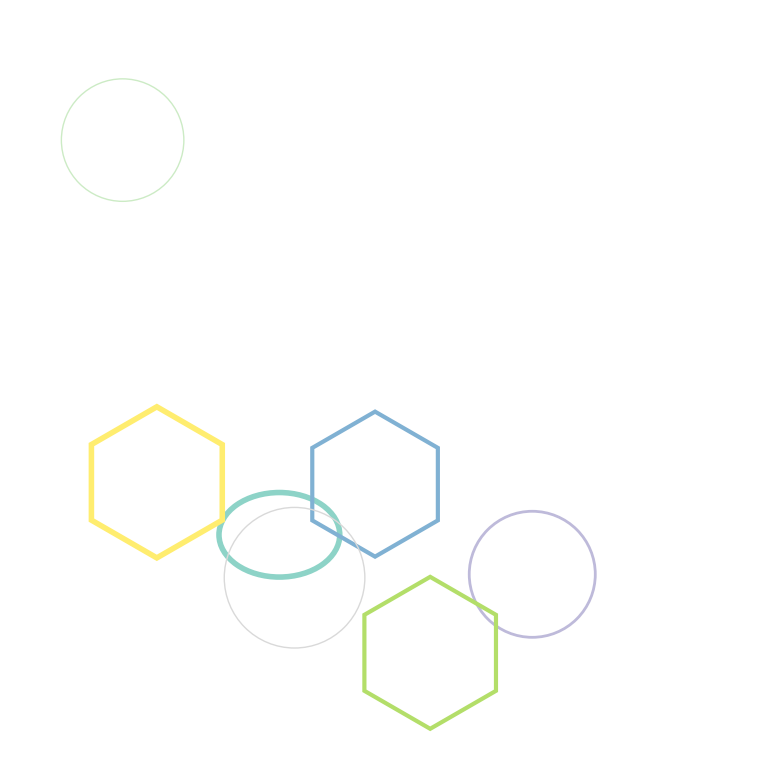[{"shape": "oval", "thickness": 2, "radius": 0.39, "center": [0.363, 0.305]}, {"shape": "circle", "thickness": 1, "radius": 0.41, "center": [0.691, 0.254]}, {"shape": "hexagon", "thickness": 1.5, "radius": 0.47, "center": [0.487, 0.371]}, {"shape": "hexagon", "thickness": 1.5, "radius": 0.49, "center": [0.559, 0.152]}, {"shape": "circle", "thickness": 0.5, "radius": 0.46, "center": [0.383, 0.25]}, {"shape": "circle", "thickness": 0.5, "radius": 0.4, "center": [0.159, 0.818]}, {"shape": "hexagon", "thickness": 2, "radius": 0.49, "center": [0.204, 0.374]}]